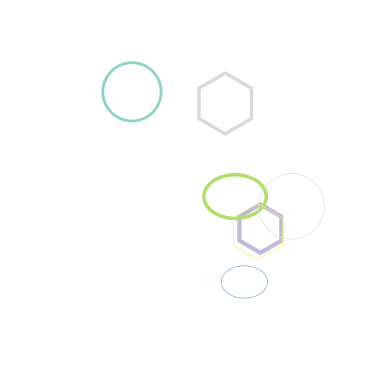[{"shape": "circle", "thickness": 2, "radius": 0.38, "center": [0.343, 0.761]}, {"shape": "hexagon", "thickness": 3, "radius": 0.31, "center": [0.676, 0.406]}, {"shape": "oval", "thickness": 0.5, "radius": 0.3, "center": [0.635, 0.268]}, {"shape": "oval", "thickness": 2.5, "radius": 0.41, "center": [0.611, 0.489]}, {"shape": "hexagon", "thickness": 2.5, "radius": 0.39, "center": [0.585, 0.731]}, {"shape": "circle", "thickness": 0.5, "radius": 0.43, "center": [0.757, 0.464]}, {"shape": "hexagon", "thickness": 0.5, "radius": 0.37, "center": [0.67, 0.399]}]